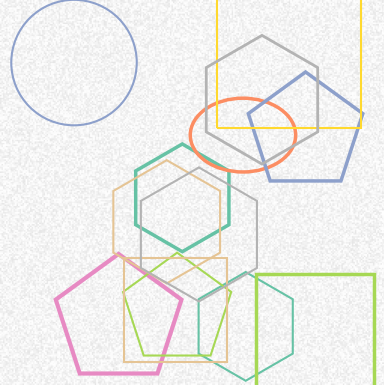[{"shape": "hexagon", "thickness": 1.5, "radius": 0.71, "center": [0.638, 0.152]}, {"shape": "hexagon", "thickness": 2.5, "radius": 0.7, "center": [0.474, 0.486]}, {"shape": "oval", "thickness": 2.5, "radius": 0.68, "center": [0.631, 0.649]}, {"shape": "circle", "thickness": 1.5, "radius": 0.81, "center": [0.192, 0.837]}, {"shape": "pentagon", "thickness": 2.5, "radius": 0.78, "center": [0.794, 0.657]}, {"shape": "pentagon", "thickness": 3, "radius": 0.86, "center": [0.308, 0.169]}, {"shape": "pentagon", "thickness": 1.5, "radius": 0.74, "center": [0.46, 0.196]}, {"shape": "square", "thickness": 2.5, "radius": 0.77, "center": [0.818, 0.135]}, {"shape": "square", "thickness": 1.5, "radius": 0.94, "center": [0.751, 0.856]}, {"shape": "square", "thickness": 1.5, "radius": 0.67, "center": [0.456, 0.195]}, {"shape": "hexagon", "thickness": 1.5, "radius": 0.8, "center": [0.433, 0.424]}, {"shape": "hexagon", "thickness": 1.5, "radius": 0.87, "center": [0.517, 0.391]}, {"shape": "hexagon", "thickness": 2, "radius": 0.84, "center": [0.68, 0.741]}]